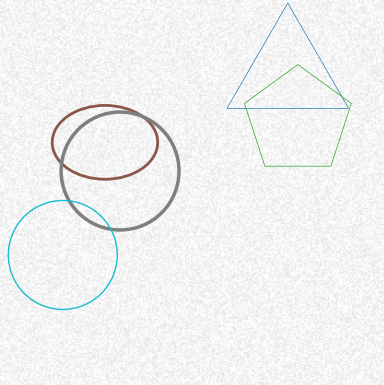[{"shape": "triangle", "thickness": 0.5, "radius": 0.91, "center": [0.747, 0.81]}, {"shape": "pentagon", "thickness": 0.5, "radius": 0.73, "center": [0.774, 0.686]}, {"shape": "oval", "thickness": 2, "radius": 0.69, "center": [0.273, 0.63]}, {"shape": "circle", "thickness": 2.5, "radius": 0.77, "center": [0.312, 0.556]}, {"shape": "circle", "thickness": 1, "radius": 0.71, "center": [0.163, 0.338]}]